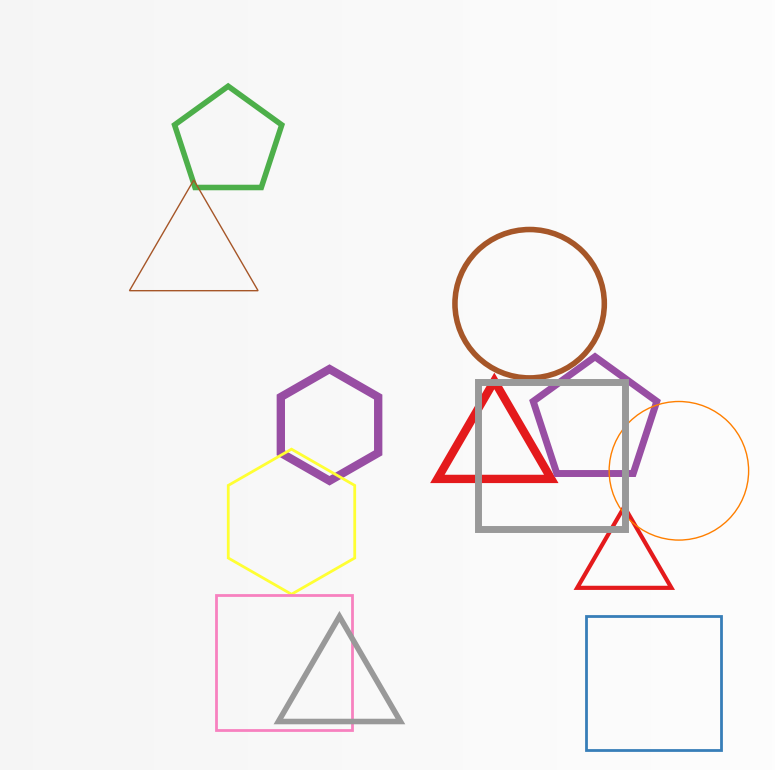[{"shape": "triangle", "thickness": 1.5, "radius": 0.35, "center": [0.806, 0.272]}, {"shape": "triangle", "thickness": 3, "radius": 0.42, "center": [0.638, 0.42]}, {"shape": "square", "thickness": 1, "radius": 0.44, "center": [0.843, 0.113]}, {"shape": "pentagon", "thickness": 2, "radius": 0.36, "center": [0.294, 0.815]}, {"shape": "hexagon", "thickness": 3, "radius": 0.36, "center": [0.425, 0.448]}, {"shape": "pentagon", "thickness": 2.5, "radius": 0.42, "center": [0.768, 0.453]}, {"shape": "circle", "thickness": 0.5, "radius": 0.45, "center": [0.876, 0.389]}, {"shape": "hexagon", "thickness": 1, "radius": 0.47, "center": [0.376, 0.322]}, {"shape": "circle", "thickness": 2, "radius": 0.48, "center": [0.683, 0.606]}, {"shape": "triangle", "thickness": 0.5, "radius": 0.48, "center": [0.25, 0.67]}, {"shape": "square", "thickness": 1, "radius": 0.44, "center": [0.367, 0.139]}, {"shape": "square", "thickness": 2.5, "radius": 0.48, "center": [0.712, 0.408]}, {"shape": "triangle", "thickness": 2, "radius": 0.45, "center": [0.438, 0.108]}]